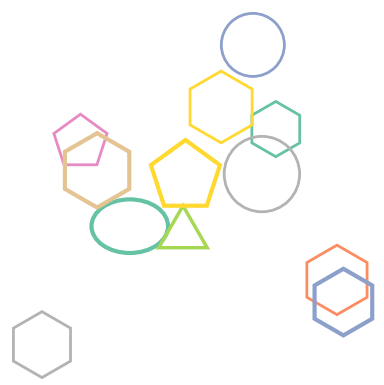[{"shape": "hexagon", "thickness": 2, "radius": 0.36, "center": [0.716, 0.665]}, {"shape": "oval", "thickness": 3, "radius": 0.5, "center": [0.337, 0.412]}, {"shape": "hexagon", "thickness": 2, "radius": 0.45, "center": [0.875, 0.273]}, {"shape": "circle", "thickness": 2, "radius": 0.41, "center": [0.657, 0.883]}, {"shape": "hexagon", "thickness": 3, "radius": 0.43, "center": [0.892, 0.215]}, {"shape": "pentagon", "thickness": 2, "radius": 0.36, "center": [0.209, 0.631]}, {"shape": "triangle", "thickness": 2.5, "radius": 0.36, "center": [0.475, 0.393]}, {"shape": "hexagon", "thickness": 2, "radius": 0.47, "center": [0.574, 0.722]}, {"shape": "pentagon", "thickness": 3, "radius": 0.47, "center": [0.482, 0.542]}, {"shape": "hexagon", "thickness": 3, "radius": 0.48, "center": [0.252, 0.558]}, {"shape": "circle", "thickness": 2, "radius": 0.49, "center": [0.68, 0.548]}, {"shape": "hexagon", "thickness": 2, "radius": 0.43, "center": [0.109, 0.105]}]